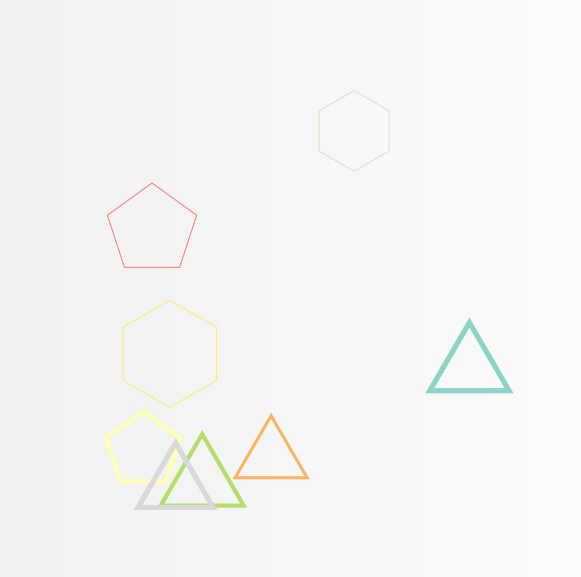[{"shape": "triangle", "thickness": 2.5, "radius": 0.39, "center": [0.808, 0.362]}, {"shape": "pentagon", "thickness": 2, "radius": 0.33, "center": [0.246, 0.22]}, {"shape": "pentagon", "thickness": 0.5, "radius": 0.4, "center": [0.262, 0.601]}, {"shape": "triangle", "thickness": 1.5, "radius": 0.36, "center": [0.466, 0.208]}, {"shape": "triangle", "thickness": 2, "radius": 0.41, "center": [0.348, 0.165]}, {"shape": "triangle", "thickness": 2.5, "radius": 0.37, "center": [0.302, 0.158]}, {"shape": "hexagon", "thickness": 0.5, "radius": 0.35, "center": [0.609, 0.772]}, {"shape": "hexagon", "thickness": 0.5, "radius": 0.46, "center": [0.292, 0.386]}]